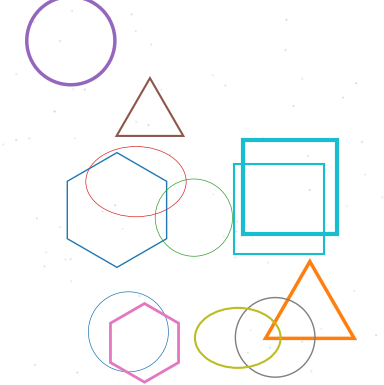[{"shape": "circle", "thickness": 0.5, "radius": 0.52, "center": [0.334, 0.138]}, {"shape": "hexagon", "thickness": 1, "radius": 0.74, "center": [0.304, 0.455]}, {"shape": "triangle", "thickness": 2.5, "radius": 0.67, "center": [0.805, 0.188]}, {"shape": "circle", "thickness": 0.5, "radius": 0.5, "center": [0.504, 0.435]}, {"shape": "oval", "thickness": 0.5, "radius": 0.65, "center": [0.353, 0.528]}, {"shape": "circle", "thickness": 2.5, "radius": 0.57, "center": [0.184, 0.894]}, {"shape": "triangle", "thickness": 1.5, "radius": 0.5, "center": [0.389, 0.697]}, {"shape": "hexagon", "thickness": 2, "radius": 0.51, "center": [0.375, 0.109]}, {"shape": "circle", "thickness": 1, "radius": 0.52, "center": [0.715, 0.124]}, {"shape": "oval", "thickness": 1.5, "radius": 0.56, "center": [0.618, 0.122]}, {"shape": "square", "thickness": 3, "radius": 0.61, "center": [0.754, 0.514]}, {"shape": "square", "thickness": 1.5, "radius": 0.59, "center": [0.724, 0.458]}]